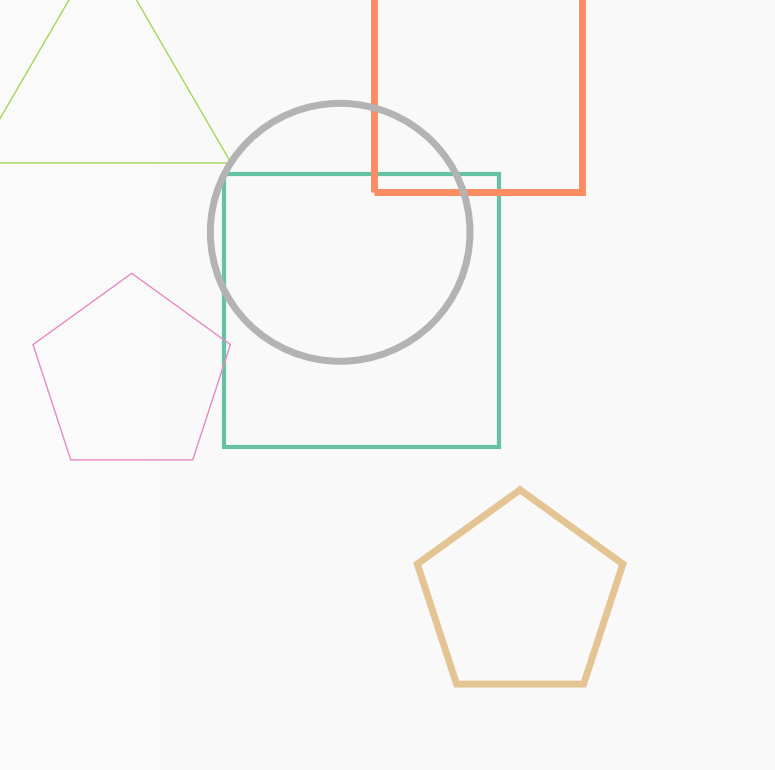[{"shape": "square", "thickness": 1.5, "radius": 0.89, "center": [0.466, 0.597]}, {"shape": "square", "thickness": 2.5, "radius": 0.67, "center": [0.617, 0.885]}, {"shape": "pentagon", "thickness": 0.5, "radius": 0.67, "center": [0.17, 0.511]}, {"shape": "triangle", "thickness": 0.5, "radius": 0.96, "center": [0.132, 0.884]}, {"shape": "pentagon", "thickness": 2.5, "radius": 0.7, "center": [0.671, 0.224]}, {"shape": "circle", "thickness": 2.5, "radius": 0.84, "center": [0.439, 0.698]}]